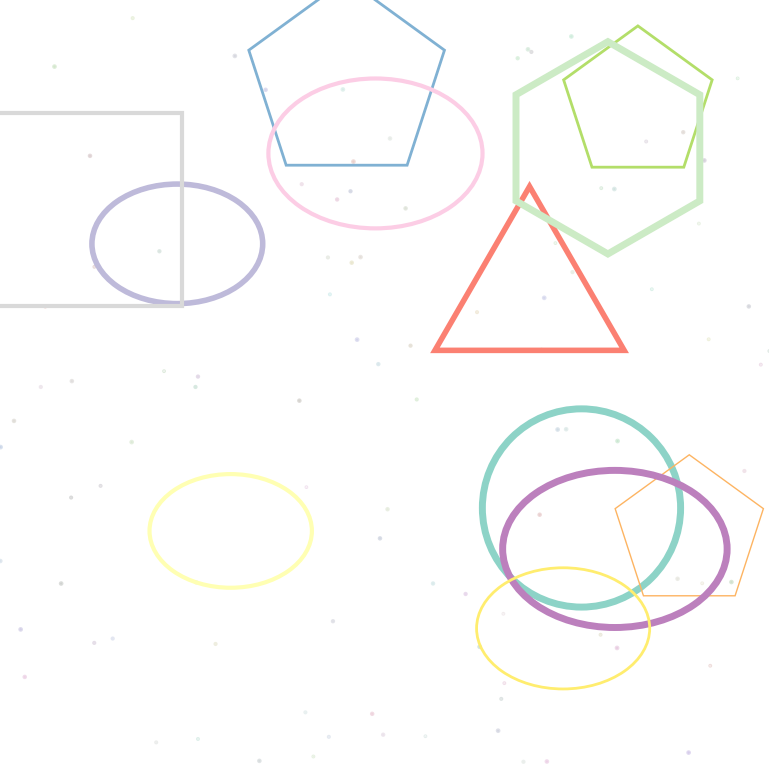[{"shape": "circle", "thickness": 2.5, "radius": 0.64, "center": [0.755, 0.34]}, {"shape": "oval", "thickness": 1.5, "radius": 0.53, "center": [0.3, 0.31]}, {"shape": "oval", "thickness": 2, "radius": 0.55, "center": [0.23, 0.683]}, {"shape": "triangle", "thickness": 2, "radius": 0.71, "center": [0.688, 0.616]}, {"shape": "pentagon", "thickness": 1, "radius": 0.67, "center": [0.45, 0.894]}, {"shape": "pentagon", "thickness": 0.5, "radius": 0.51, "center": [0.895, 0.308]}, {"shape": "pentagon", "thickness": 1, "radius": 0.51, "center": [0.828, 0.865]}, {"shape": "oval", "thickness": 1.5, "radius": 0.7, "center": [0.488, 0.801]}, {"shape": "square", "thickness": 1.5, "radius": 0.63, "center": [0.111, 0.728]}, {"shape": "oval", "thickness": 2.5, "radius": 0.73, "center": [0.799, 0.287]}, {"shape": "hexagon", "thickness": 2.5, "radius": 0.69, "center": [0.789, 0.808]}, {"shape": "oval", "thickness": 1, "radius": 0.56, "center": [0.731, 0.184]}]